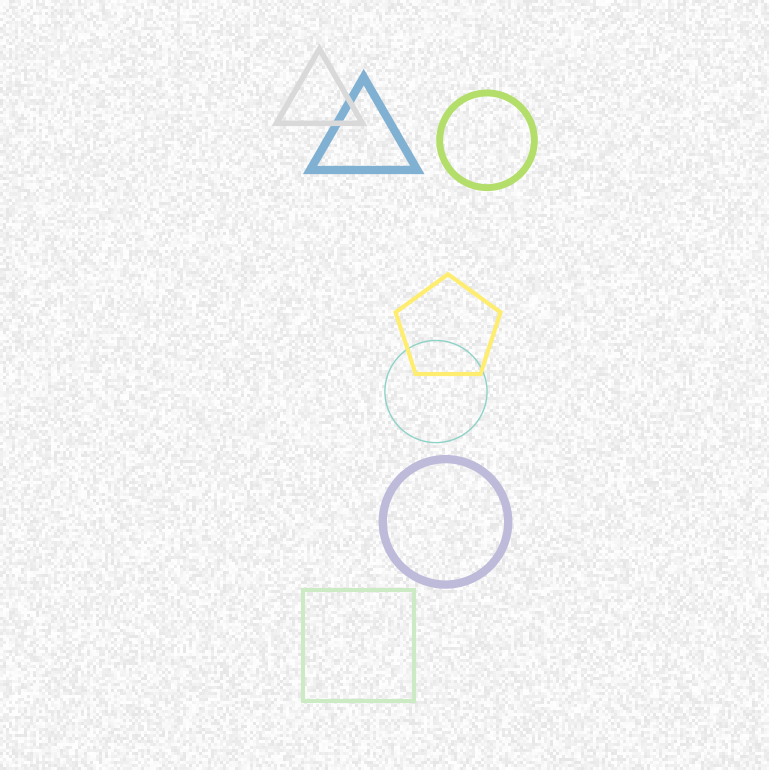[{"shape": "circle", "thickness": 0.5, "radius": 0.33, "center": [0.566, 0.492]}, {"shape": "circle", "thickness": 3, "radius": 0.41, "center": [0.579, 0.322]}, {"shape": "triangle", "thickness": 3, "radius": 0.4, "center": [0.472, 0.819]}, {"shape": "circle", "thickness": 2.5, "radius": 0.31, "center": [0.633, 0.818]}, {"shape": "triangle", "thickness": 2, "radius": 0.32, "center": [0.415, 0.872]}, {"shape": "square", "thickness": 1.5, "radius": 0.36, "center": [0.466, 0.162]}, {"shape": "pentagon", "thickness": 1.5, "radius": 0.36, "center": [0.582, 0.572]}]